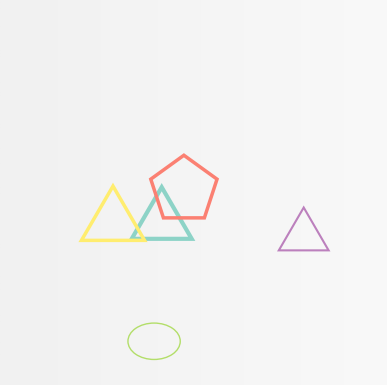[{"shape": "triangle", "thickness": 3, "radius": 0.45, "center": [0.417, 0.424]}, {"shape": "pentagon", "thickness": 2.5, "radius": 0.45, "center": [0.475, 0.507]}, {"shape": "oval", "thickness": 1, "radius": 0.34, "center": [0.398, 0.114]}, {"shape": "triangle", "thickness": 1.5, "radius": 0.37, "center": [0.784, 0.387]}, {"shape": "triangle", "thickness": 2.5, "radius": 0.47, "center": [0.292, 0.423]}]